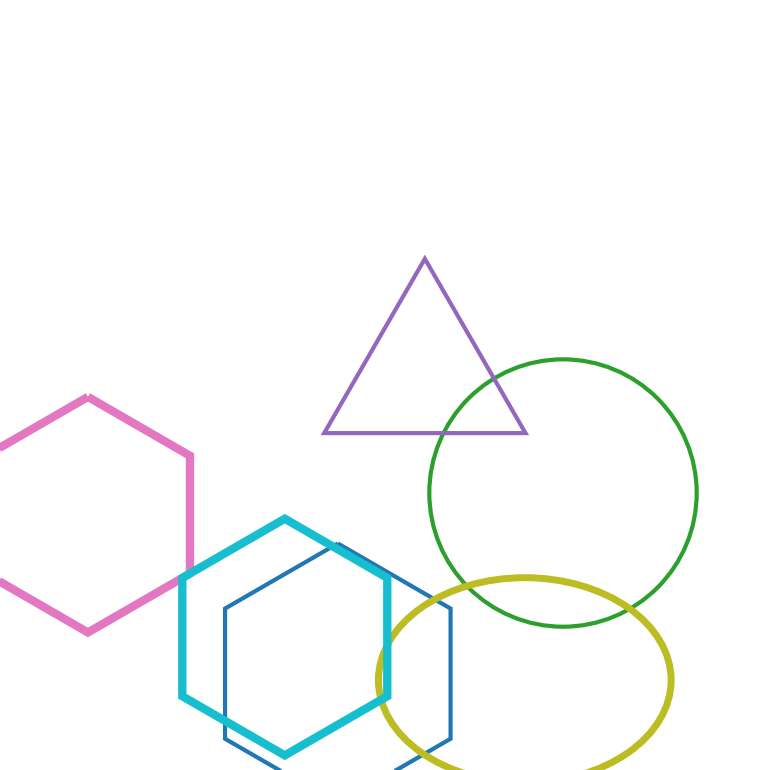[{"shape": "hexagon", "thickness": 1.5, "radius": 0.85, "center": [0.439, 0.125]}, {"shape": "circle", "thickness": 1.5, "radius": 0.87, "center": [0.731, 0.36]}, {"shape": "triangle", "thickness": 1.5, "radius": 0.75, "center": [0.552, 0.513]}, {"shape": "hexagon", "thickness": 3, "radius": 0.76, "center": [0.114, 0.332]}, {"shape": "oval", "thickness": 2.5, "radius": 0.95, "center": [0.682, 0.117]}, {"shape": "hexagon", "thickness": 3, "radius": 0.77, "center": [0.37, 0.173]}]